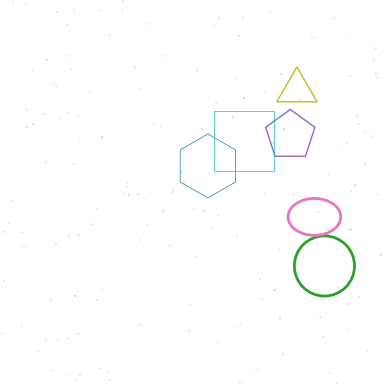[{"shape": "hexagon", "thickness": 0.5, "radius": 0.42, "center": [0.54, 0.569]}, {"shape": "circle", "thickness": 2, "radius": 0.39, "center": [0.843, 0.309]}, {"shape": "pentagon", "thickness": 1, "radius": 0.34, "center": [0.754, 0.648]}, {"shape": "oval", "thickness": 2, "radius": 0.34, "center": [0.817, 0.437]}, {"shape": "triangle", "thickness": 1, "radius": 0.3, "center": [0.771, 0.766]}, {"shape": "square", "thickness": 0.5, "radius": 0.39, "center": [0.635, 0.635]}]